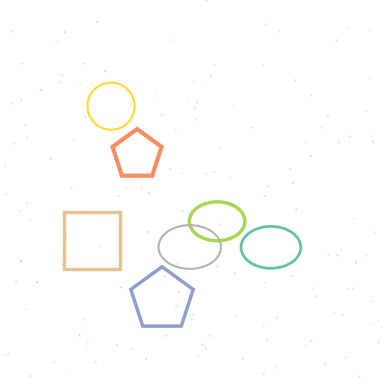[{"shape": "oval", "thickness": 2, "radius": 0.39, "center": [0.704, 0.358]}, {"shape": "pentagon", "thickness": 3, "radius": 0.34, "center": [0.356, 0.598]}, {"shape": "pentagon", "thickness": 2.5, "radius": 0.43, "center": [0.421, 0.222]}, {"shape": "oval", "thickness": 2.5, "radius": 0.36, "center": [0.564, 0.425]}, {"shape": "circle", "thickness": 1.5, "radius": 0.31, "center": [0.288, 0.724]}, {"shape": "square", "thickness": 2.5, "radius": 0.37, "center": [0.239, 0.376]}, {"shape": "oval", "thickness": 1.5, "radius": 0.41, "center": [0.493, 0.358]}]